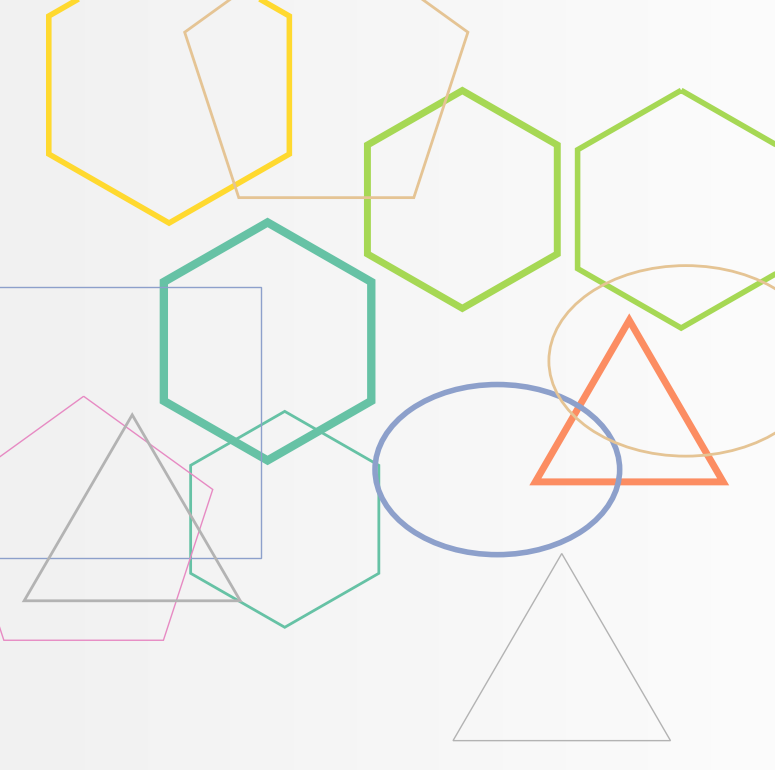[{"shape": "hexagon", "thickness": 3, "radius": 0.77, "center": [0.345, 0.557]}, {"shape": "hexagon", "thickness": 1, "radius": 0.7, "center": [0.367, 0.326]}, {"shape": "triangle", "thickness": 2.5, "radius": 0.7, "center": [0.812, 0.444]}, {"shape": "oval", "thickness": 2, "radius": 0.79, "center": [0.642, 0.39]}, {"shape": "square", "thickness": 0.5, "radius": 0.88, "center": [0.161, 0.451]}, {"shape": "pentagon", "thickness": 0.5, "radius": 0.88, "center": [0.108, 0.31]}, {"shape": "hexagon", "thickness": 2, "radius": 0.77, "center": [0.879, 0.728]}, {"shape": "hexagon", "thickness": 2.5, "radius": 0.71, "center": [0.597, 0.741]}, {"shape": "hexagon", "thickness": 2, "radius": 0.9, "center": [0.218, 0.89]}, {"shape": "pentagon", "thickness": 1, "radius": 0.96, "center": [0.421, 0.899]}, {"shape": "oval", "thickness": 1, "radius": 0.88, "center": [0.885, 0.531]}, {"shape": "triangle", "thickness": 0.5, "radius": 0.81, "center": [0.725, 0.119]}, {"shape": "triangle", "thickness": 1, "radius": 0.8, "center": [0.171, 0.3]}]